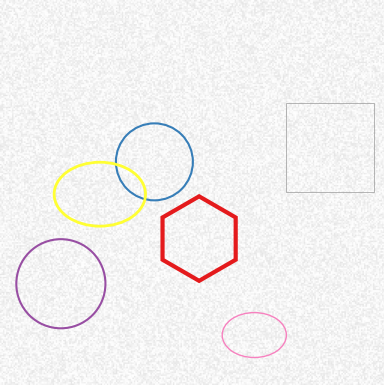[{"shape": "hexagon", "thickness": 3, "radius": 0.55, "center": [0.517, 0.38]}, {"shape": "circle", "thickness": 1.5, "radius": 0.5, "center": [0.401, 0.58]}, {"shape": "circle", "thickness": 1.5, "radius": 0.58, "center": [0.158, 0.263]}, {"shape": "oval", "thickness": 2, "radius": 0.59, "center": [0.259, 0.496]}, {"shape": "oval", "thickness": 1, "radius": 0.42, "center": [0.66, 0.13]}, {"shape": "square", "thickness": 0.5, "radius": 0.58, "center": [0.857, 0.617]}]